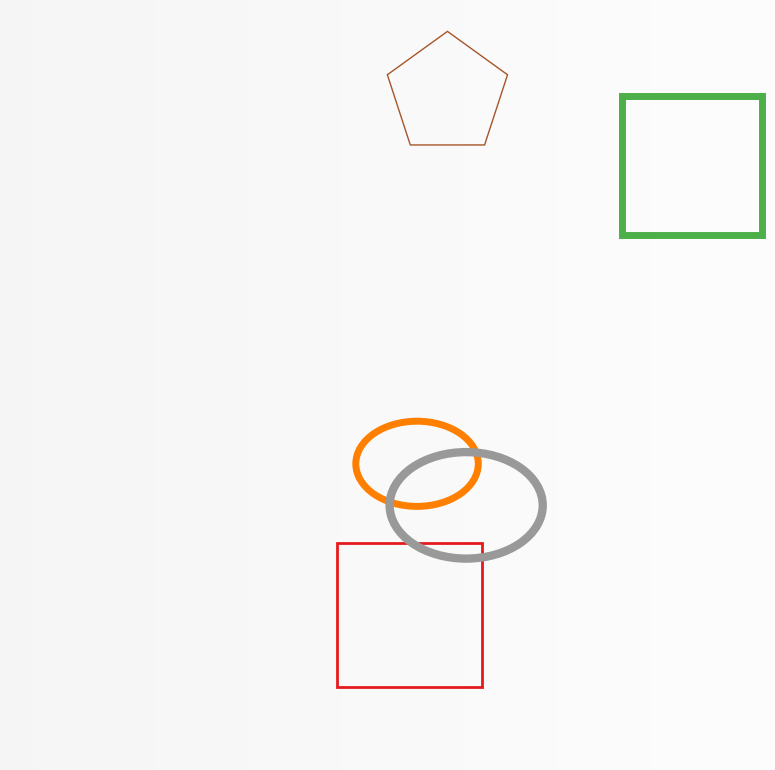[{"shape": "square", "thickness": 1, "radius": 0.47, "center": [0.528, 0.202]}, {"shape": "square", "thickness": 2.5, "radius": 0.45, "center": [0.893, 0.785]}, {"shape": "oval", "thickness": 2.5, "radius": 0.4, "center": [0.538, 0.398]}, {"shape": "pentagon", "thickness": 0.5, "radius": 0.41, "center": [0.577, 0.878]}, {"shape": "oval", "thickness": 3, "radius": 0.49, "center": [0.602, 0.344]}]